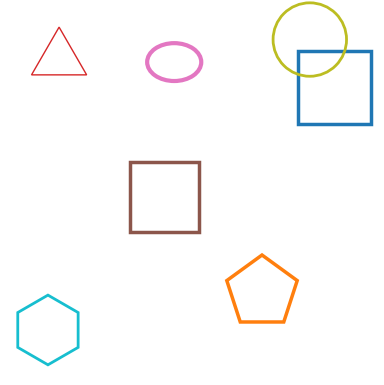[{"shape": "square", "thickness": 2.5, "radius": 0.48, "center": [0.869, 0.772]}, {"shape": "pentagon", "thickness": 2.5, "radius": 0.48, "center": [0.681, 0.241]}, {"shape": "triangle", "thickness": 1, "radius": 0.41, "center": [0.153, 0.847]}, {"shape": "square", "thickness": 2.5, "radius": 0.45, "center": [0.427, 0.488]}, {"shape": "oval", "thickness": 3, "radius": 0.35, "center": [0.452, 0.839]}, {"shape": "circle", "thickness": 2, "radius": 0.48, "center": [0.805, 0.897]}, {"shape": "hexagon", "thickness": 2, "radius": 0.45, "center": [0.125, 0.143]}]